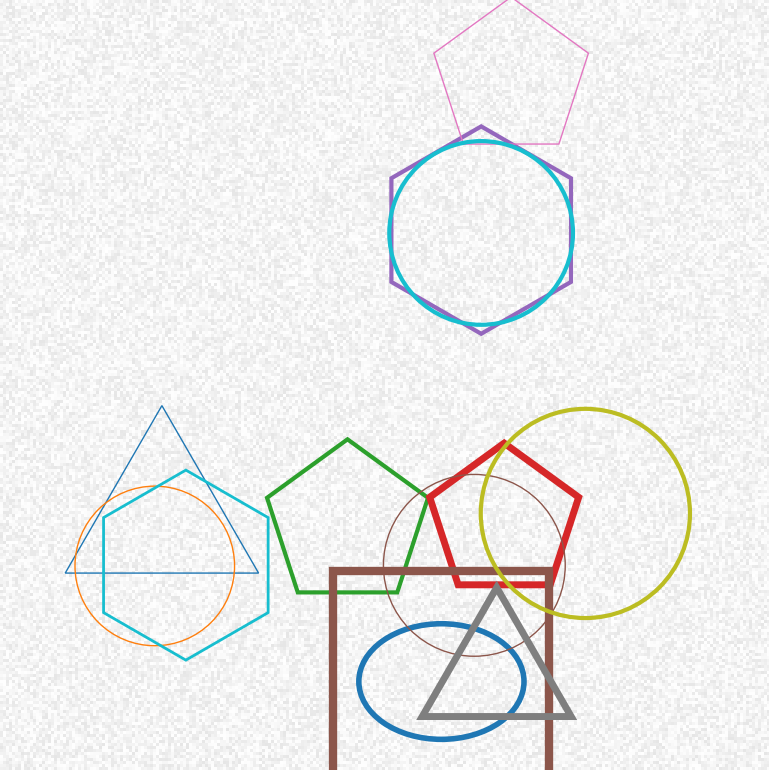[{"shape": "triangle", "thickness": 0.5, "radius": 0.72, "center": [0.21, 0.328]}, {"shape": "oval", "thickness": 2, "radius": 0.54, "center": [0.573, 0.115]}, {"shape": "circle", "thickness": 0.5, "radius": 0.52, "center": [0.201, 0.265]}, {"shape": "pentagon", "thickness": 1.5, "radius": 0.55, "center": [0.451, 0.32]}, {"shape": "pentagon", "thickness": 2.5, "radius": 0.51, "center": [0.655, 0.323]}, {"shape": "hexagon", "thickness": 1.5, "radius": 0.67, "center": [0.625, 0.701]}, {"shape": "square", "thickness": 3, "radius": 0.7, "center": [0.573, 0.118]}, {"shape": "circle", "thickness": 0.5, "radius": 0.59, "center": [0.616, 0.266]}, {"shape": "pentagon", "thickness": 0.5, "radius": 0.53, "center": [0.664, 0.898]}, {"shape": "triangle", "thickness": 2.5, "radius": 0.56, "center": [0.645, 0.125]}, {"shape": "circle", "thickness": 1.5, "radius": 0.68, "center": [0.76, 0.333]}, {"shape": "circle", "thickness": 1.5, "radius": 0.6, "center": [0.625, 0.697]}, {"shape": "hexagon", "thickness": 1, "radius": 0.62, "center": [0.241, 0.266]}]